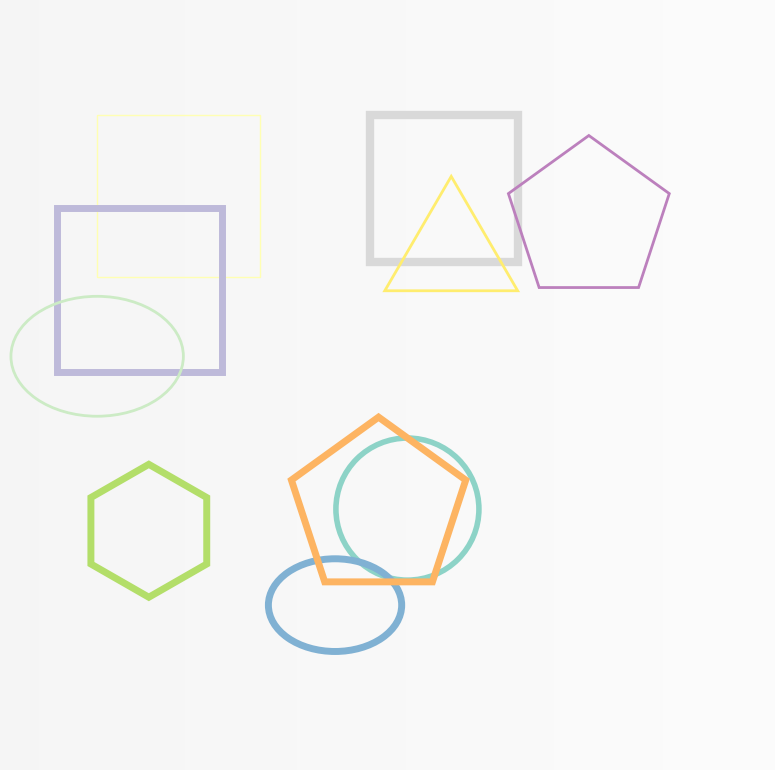[{"shape": "circle", "thickness": 2, "radius": 0.46, "center": [0.526, 0.339]}, {"shape": "square", "thickness": 0.5, "radius": 0.53, "center": [0.231, 0.746]}, {"shape": "square", "thickness": 2.5, "radius": 0.53, "center": [0.18, 0.623]}, {"shape": "oval", "thickness": 2.5, "radius": 0.43, "center": [0.432, 0.214]}, {"shape": "pentagon", "thickness": 2.5, "radius": 0.59, "center": [0.488, 0.34]}, {"shape": "hexagon", "thickness": 2.5, "radius": 0.43, "center": [0.192, 0.311]}, {"shape": "square", "thickness": 3, "radius": 0.48, "center": [0.573, 0.756]}, {"shape": "pentagon", "thickness": 1, "radius": 0.55, "center": [0.76, 0.715]}, {"shape": "oval", "thickness": 1, "radius": 0.56, "center": [0.125, 0.537]}, {"shape": "triangle", "thickness": 1, "radius": 0.5, "center": [0.582, 0.672]}]